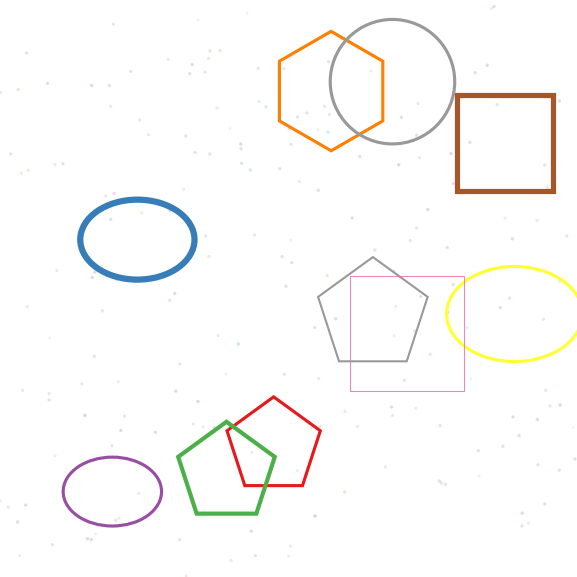[{"shape": "pentagon", "thickness": 1.5, "radius": 0.42, "center": [0.474, 0.227]}, {"shape": "oval", "thickness": 3, "radius": 0.49, "center": [0.238, 0.584]}, {"shape": "pentagon", "thickness": 2, "radius": 0.44, "center": [0.392, 0.181]}, {"shape": "oval", "thickness": 1.5, "radius": 0.43, "center": [0.195, 0.148]}, {"shape": "hexagon", "thickness": 1.5, "radius": 0.52, "center": [0.573, 0.841]}, {"shape": "oval", "thickness": 1.5, "radius": 0.59, "center": [0.891, 0.455]}, {"shape": "square", "thickness": 2.5, "radius": 0.42, "center": [0.874, 0.751]}, {"shape": "square", "thickness": 0.5, "radius": 0.5, "center": [0.705, 0.422]}, {"shape": "circle", "thickness": 1.5, "radius": 0.54, "center": [0.68, 0.858]}, {"shape": "pentagon", "thickness": 1, "radius": 0.5, "center": [0.646, 0.454]}]